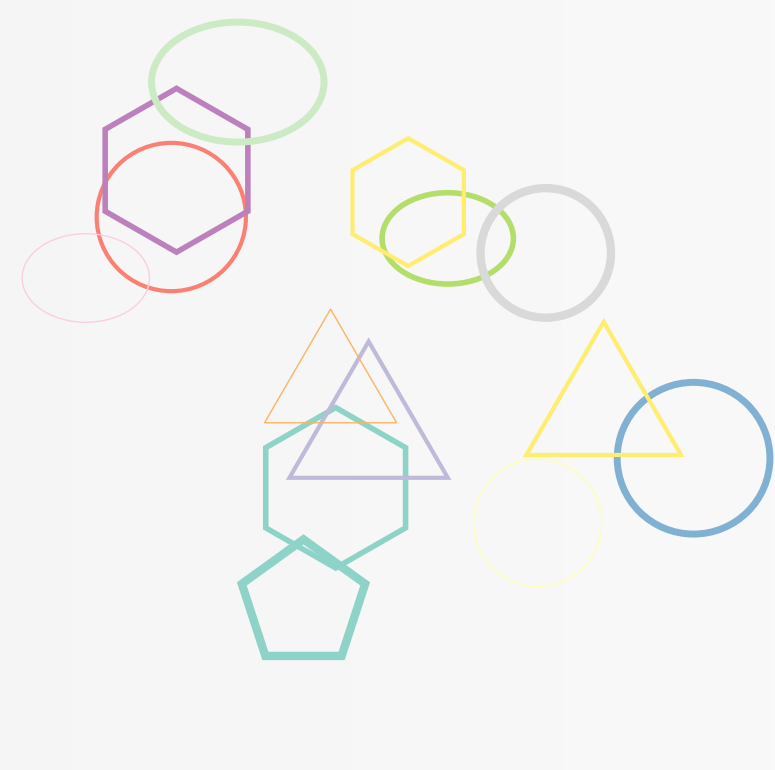[{"shape": "hexagon", "thickness": 2, "radius": 0.52, "center": [0.433, 0.367]}, {"shape": "pentagon", "thickness": 3, "radius": 0.42, "center": [0.392, 0.216]}, {"shape": "circle", "thickness": 0.5, "radius": 0.41, "center": [0.694, 0.321]}, {"shape": "triangle", "thickness": 1.5, "radius": 0.59, "center": [0.476, 0.438]}, {"shape": "circle", "thickness": 1.5, "radius": 0.48, "center": [0.221, 0.718]}, {"shape": "circle", "thickness": 2.5, "radius": 0.49, "center": [0.895, 0.405]}, {"shape": "triangle", "thickness": 0.5, "radius": 0.49, "center": [0.427, 0.5]}, {"shape": "oval", "thickness": 2, "radius": 0.42, "center": [0.578, 0.69]}, {"shape": "oval", "thickness": 0.5, "radius": 0.41, "center": [0.111, 0.639]}, {"shape": "circle", "thickness": 3, "radius": 0.42, "center": [0.704, 0.672]}, {"shape": "hexagon", "thickness": 2, "radius": 0.53, "center": [0.228, 0.779]}, {"shape": "oval", "thickness": 2.5, "radius": 0.56, "center": [0.307, 0.893]}, {"shape": "hexagon", "thickness": 1.5, "radius": 0.41, "center": [0.527, 0.737]}, {"shape": "triangle", "thickness": 1.5, "radius": 0.58, "center": [0.779, 0.467]}]